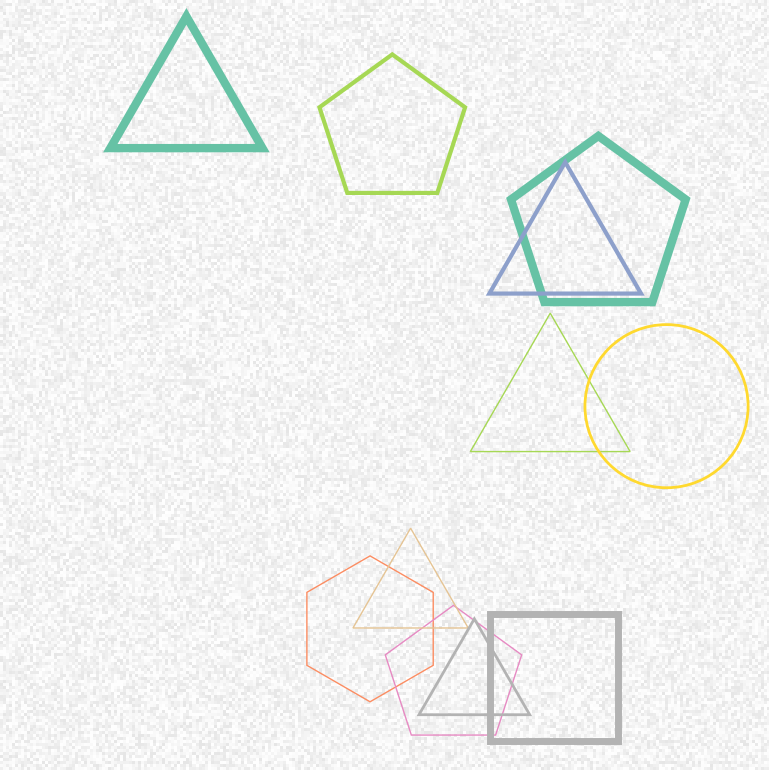[{"shape": "triangle", "thickness": 3, "radius": 0.57, "center": [0.242, 0.865]}, {"shape": "pentagon", "thickness": 3, "radius": 0.6, "center": [0.777, 0.704]}, {"shape": "hexagon", "thickness": 0.5, "radius": 0.47, "center": [0.481, 0.183]}, {"shape": "triangle", "thickness": 1.5, "radius": 0.57, "center": [0.734, 0.676]}, {"shape": "pentagon", "thickness": 0.5, "radius": 0.47, "center": [0.589, 0.121]}, {"shape": "triangle", "thickness": 0.5, "radius": 0.6, "center": [0.715, 0.473]}, {"shape": "pentagon", "thickness": 1.5, "radius": 0.5, "center": [0.509, 0.83]}, {"shape": "circle", "thickness": 1, "radius": 0.53, "center": [0.866, 0.472]}, {"shape": "triangle", "thickness": 0.5, "radius": 0.43, "center": [0.533, 0.228]}, {"shape": "triangle", "thickness": 1, "radius": 0.42, "center": [0.616, 0.113]}, {"shape": "square", "thickness": 2.5, "radius": 0.41, "center": [0.72, 0.12]}]